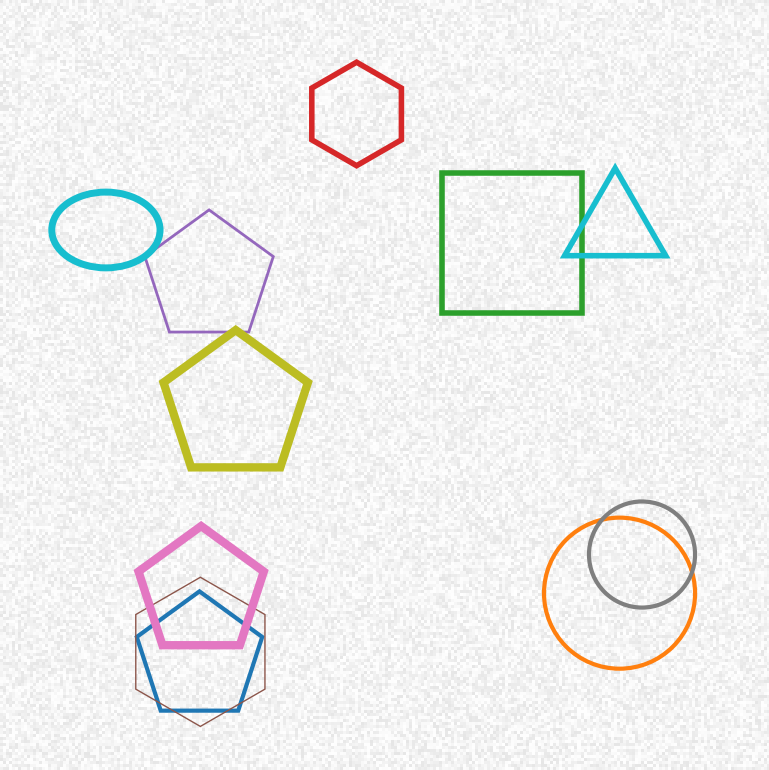[{"shape": "pentagon", "thickness": 1.5, "radius": 0.43, "center": [0.259, 0.146]}, {"shape": "circle", "thickness": 1.5, "radius": 0.49, "center": [0.805, 0.23]}, {"shape": "square", "thickness": 2, "radius": 0.45, "center": [0.665, 0.684]}, {"shape": "hexagon", "thickness": 2, "radius": 0.34, "center": [0.463, 0.852]}, {"shape": "pentagon", "thickness": 1, "radius": 0.44, "center": [0.272, 0.64]}, {"shape": "hexagon", "thickness": 0.5, "radius": 0.48, "center": [0.26, 0.153]}, {"shape": "pentagon", "thickness": 3, "radius": 0.43, "center": [0.261, 0.231]}, {"shape": "circle", "thickness": 1.5, "radius": 0.34, "center": [0.834, 0.28]}, {"shape": "pentagon", "thickness": 3, "radius": 0.49, "center": [0.306, 0.473]}, {"shape": "oval", "thickness": 2.5, "radius": 0.35, "center": [0.138, 0.701]}, {"shape": "triangle", "thickness": 2, "radius": 0.38, "center": [0.799, 0.706]}]